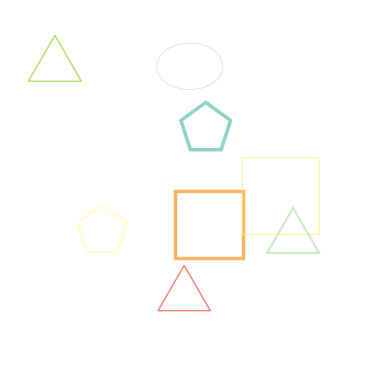[{"shape": "pentagon", "thickness": 2.5, "radius": 0.34, "center": [0.534, 0.666]}, {"shape": "pentagon", "thickness": 1, "radius": 0.34, "center": [0.266, 0.401]}, {"shape": "triangle", "thickness": 1, "radius": 0.39, "center": [0.478, 0.232]}, {"shape": "square", "thickness": 2.5, "radius": 0.44, "center": [0.542, 0.417]}, {"shape": "triangle", "thickness": 1, "radius": 0.4, "center": [0.143, 0.829]}, {"shape": "oval", "thickness": 0.5, "radius": 0.43, "center": [0.493, 0.828]}, {"shape": "triangle", "thickness": 1.5, "radius": 0.39, "center": [0.761, 0.382]}, {"shape": "square", "thickness": 0.5, "radius": 0.5, "center": [0.728, 0.492]}]